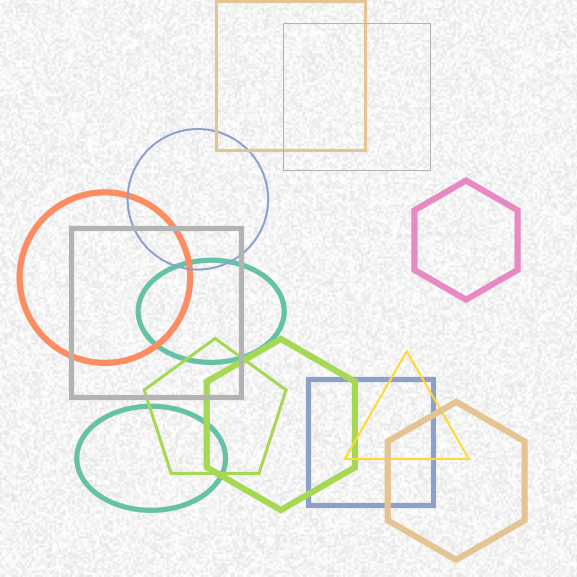[{"shape": "oval", "thickness": 2.5, "radius": 0.64, "center": [0.262, 0.206]}, {"shape": "oval", "thickness": 2.5, "radius": 0.63, "center": [0.366, 0.46]}, {"shape": "circle", "thickness": 3, "radius": 0.74, "center": [0.182, 0.518]}, {"shape": "square", "thickness": 2.5, "radius": 0.54, "center": [0.642, 0.233]}, {"shape": "circle", "thickness": 1, "radius": 0.61, "center": [0.343, 0.654]}, {"shape": "hexagon", "thickness": 3, "radius": 0.52, "center": [0.807, 0.583]}, {"shape": "hexagon", "thickness": 3, "radius": 0.74, "center": [0.486, 0.264]}, {"shape": "pentagon", "thickness": 1.5, "radius": 0.65, "center": [0.373, 0.284]}, {"shape": "triangle", "thickness": 1, "radius": 0.62, "center": [0.704, 0.266]}, {"shape": "square", "thickness": 1.5, "radius": 0.65, "center": [0.503, 0.869]}, {"shape": "hexagon", "thickness": 3, "radius": 0.68, "center": [0.79, 0.166]}, {"shape": "square", "thickness": 0.5, "radius": 0.64, "center": [0.617, 0.832]}, {"shape": "square", "thickness": 2.5, "radius": 0.73, "center": [0.27, 0.458]}]